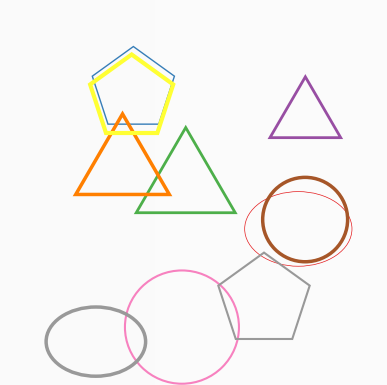[{"shape": "oval", "thickness": 0.5, "radius": 0.69, "center": [0.77, 0.405]}, {"shape": "pentagon", "thickness": 1, "radius": 0.56, "center": [0.344, 0.768]}, {"shape": "triangle", "thickness": 2, "radius": 0.74, "center": [0.479, 0.521]}, {"shape": "triangle", "thickness": 2, "radius": 0.53, "center": [0.788, 0.695]}, {"shape": "triangle", "thickness": 2.5, "radius": 0.7, "center": [0.316, 0.565]}, {"shape": "pentagon", "thickness": 3, "radius": 0.56, "center": [0.34, 0.746]}, {"shape": "circle", "thickness": 2.5, "radius": 0.55, "center": [0.787, 0.43]}, {"shape": "circle", "thickness": 1.5, "radius": 0.74, "center": [0.47, 0.15]}, {"shape": "pentagon", "thickness": 1.5, "radius": 0.62, "center": [0.681, 0.22]}, {"shape": "oval", "thickness": 2.5, "radius": 0.64, "center": [0.247, 0.113]}]